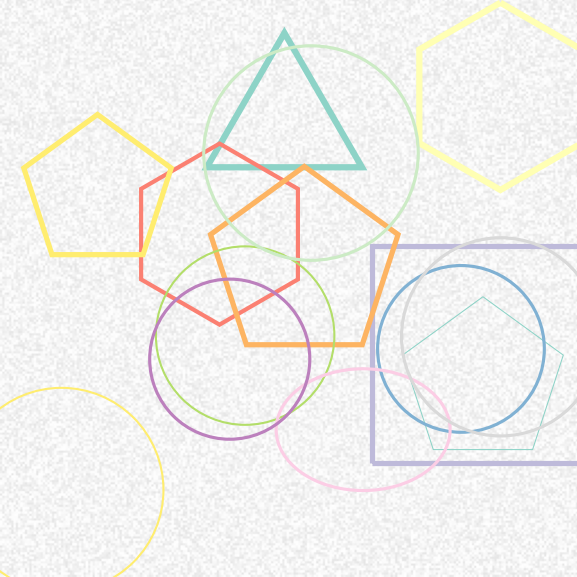[{"shape": "pentagon", "thickness": 0.5, "radius": 0.73, "center": [0.836, 0.339]}, {"shape": "triangle", "thickness": 3, "radius": 0.78, "center": [0.492, 0.787]}, {"shape": "hexagon", "thickness": 3, "radius": 0.81, "center": [0.867, 0.832]}, {"shape": "square", "thickness": 2.5, "radius": 0.94, "center": [0.832, 0.385]}, {"shape": "hexagon", "thickness": 2, "radius": 0.78, "center": [0.38, 0.594]}, {"shape": "circle", "thickness": 1.5, "radius": 0.72, "center": [0.798, 0.395]}, {"shape": "pentagon", "thickness": 2.5, "radius": 0.85, "center": [0.527, 0.54]}, {"shape": "circle", "thickness": 1, "radius": 0.77, "center": [0.424, 0.418]}, {"shape": "oval", "thickness": 1.5, "radius": 0.75, "center": [0.629, 0.255]}, {"shape": "circle", "thickness": 1.5, "radius": 0.86, "center": [0.867, 0.416]}, {"shape": "circle", "thickness": 1.5, "radius": 0.69, "center": [0.398, 0.377]}, {"shape": "circle", "thickness": 1.5, "radius": 0.93, "center": [0.539, 0.734]}, {"shape": "pentagon", "thickness": 2.5, "radius": 0.67, "center": [0.169, 0.667]}, {"shape": "circle", "thickness": 1, "radius": 0.88, "center": [0.106, 0.151]}]